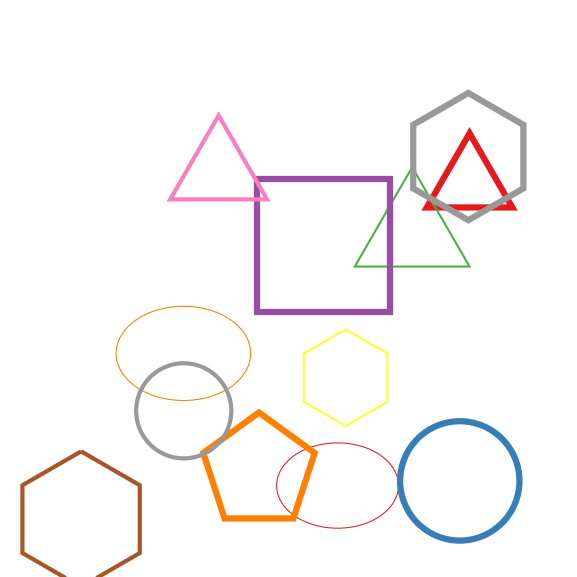[{"shape": "oval", "thickness": 0.5, "radius": 0.53, "center": [0.584, 0.158]}, {"shape": "triangle", "thickness": 3, "radius": 0.43, "center": [0.813, 0.683]}, {"shape": "circle", "thickness": 3, "radius": 0.52, "center": [0.796, 0.166]}, {"shape": "triangle", "thickness": 1, "radius": 0.57, "center": [0.714, 0.595]}, {"shape": "square", "thickness": 3, "radius": 0.58, "center": [0.56, 0.574]}, {"shape": "pentagon", "thickness": 3, "radius": 0.51, "center": [0.448, 0.183]}, {"shape": "oval", "thickness": 0.5, "radius": 0.58, "center": [0.318, 0.387]}, {"shape": "hexagon", "thickness": 1, "radius": 0.42, "center": [0.598, 0.345]}, {"shape": "hexagon", "thickness": 2, "radius": 0.59, "center": [0.14, 0.1]}, {"shape": "triangle", "thickness": 2, "radius": 0.48, "center": [0.379, 0.702]}, {"shape": "hexagon", "thickness": 3, "radius": 0.55, "center": [0.811, 0.728]}, {"shape": "circle", "thickness": 2, "radius": 0.41, "center": [0.318, 0.288]}]